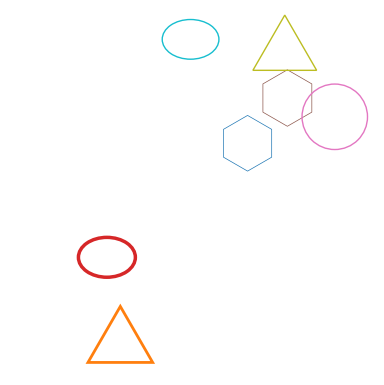[{"shape": "hexagon", "thickness": 0.5, "radius": 0.36, "center": [0.643, 0.628]}, {"shape": "triangle", "thickness": 2, "radius": 0.49, "center": [0.313, 0.107]}, {"shape": "oval", "thickness": 2.5, "radius": 0.37, "center": [0.278, 0.332]}, {"shape": "hexagon", "thickness": 0.5, "radius": 0.37, "center": [0.746, 0.745]}, {"shape": "circle", "thickness": 1, "radius": 0.43, "center": [0.87, 0.697]}, {"shape": "triangle", "thickness": 1, "radius": 0.48, "center": [0.74, 0.865]}, {"shape": "oval", "thickness": 1, "radius": 0.37, "center": [0.495, 0.898]}]